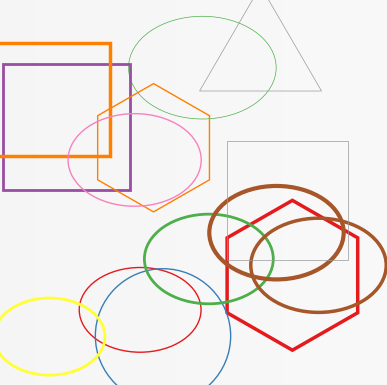[{"shape": "oval", "thickness": 1, "radius": 0.79, "center": [0.362, 0.195]}, {"shape": "hexagon", "thickness": 2.5, "radius": 0.97, "center": [0.755, 0.285]}, {"shape": "circle", "thickness": 1, "radius": 0.87, "center": [0.421, 0.127]}, {"shape": "oval", "thickness": 2, "radius": 0.83, "center": [0.539, 0.327]}, {"shape": "oval", "thickness": 0.5, "radius": 0.95, "center": [0.522, 0.824]}, {"shape": "square", "thickness": 2, "radius": 0.82, "center": [0.172, 0.67]}, {"shape": "hexagon", "thickness": 1, "radius": 0.83, "center": [0.396, 0.616]}, {"shape": "square", "thickness": 2.5, "radius": 0.74, "center": [0.136, 0.742]}, {"shape": "oval", "thickness": 2, "radius": 0.72, "center": [0.128, 0.126]}, {"shape": "oval", "thickness": 3, "radius": 0.87, "center": [0.714, 0.396]}, {"shape": "oval", "thickness": 2.5, "radius": 0.87, "center": [0.822, 0.311]}, {"shape": "oval", "thickness": 1, "radius": 0.86, "center": [0.347, 0.585]}, {"shape": "square", "thickness": 0.5, "radius": 0.78, "center": [0.742, 0.479]}, {"shape": "triangle", "thickness": 0.5, "radius": 0.91, "center": [0.672, 0.854]}]